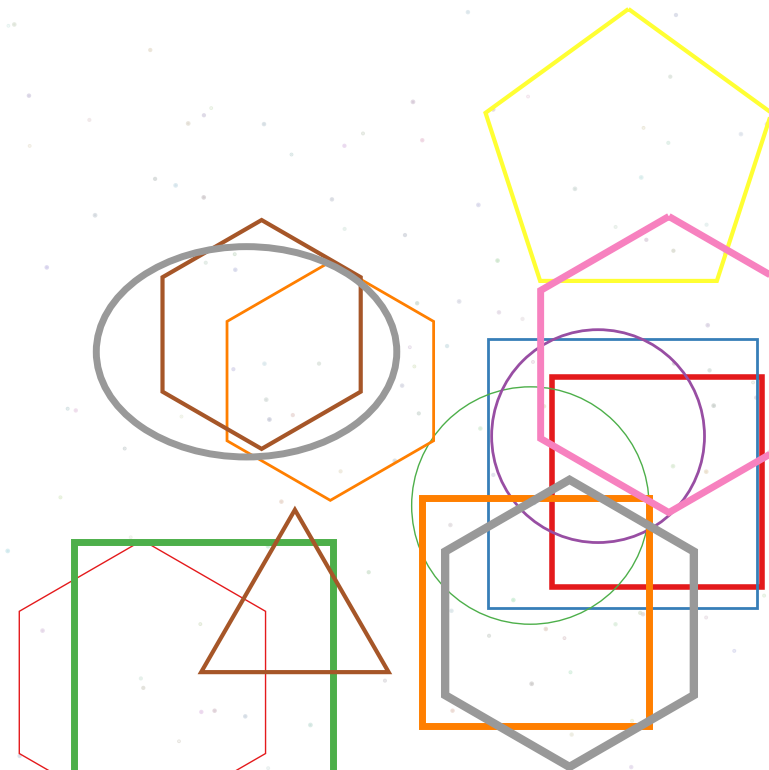[{"shape": "hexagon", "thickness": 0.5, "radius": 0.92, "center": [0.185, 0.114]}, {"shape": "square", "thickness": 2, "radius": 0.68, "center": [0.853, 0.374]}, {"shape": "square", "thickness": 1, "radius": 0.87, "center": [0.809, 0.385]}, {"shape": "circle", "thickness": 0.5, "radius": 0.77, "center": [0.689, 0.343]}, {"shape": "square", "thickness": 2.5, "radius": 0.84, "center": [0.264, 0.128]}, {"shape": "circle", "thickness": 1, "radius": 0.69, "center": [0.777, 0.434]}, {"shape": "hexagon", "thickness": 1, "radius": 0.77, "center": [0.429, 0.505]}, {"shape": "square", "thickness": 2.5, "radius": 0.74, "center": [0.695, 0.205]}, {"shape": "pentagon", "thickness": 1.5, "radius": 0.98, "center": [0.816, 0.793]}, {"shape": "hexagon", "thickness": 1.5, "radius": 0.74, "center": [0.34, 0.566]}, {"shape": "triangle", "thickness": 1.5, "radius": 0.7, "center": [0.383, 0.197]}, {"shape": "hexagon", "thickness": 2.5, "radius": 0.96, "center": [0.869, 0.527]}, {"shape": "oval", "thickness": 2.5, "radius": 0.98, "center": [0.32, 0.543]}, {"shape": "hexagon", "thickness": 3, "radius": 0.93, "center": [0.74, 0.19]}]